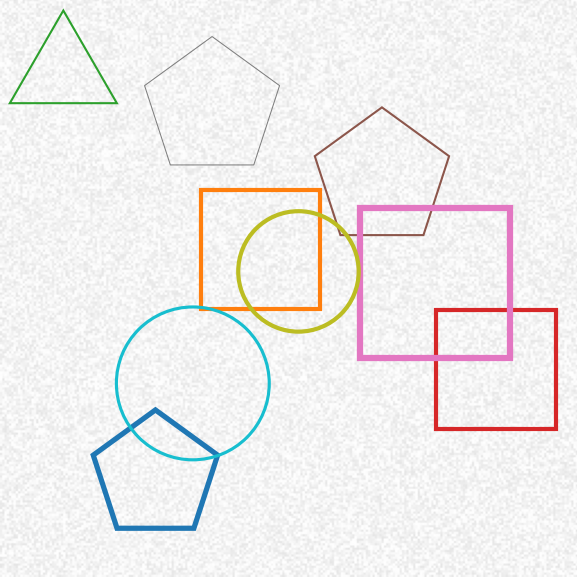[{"shape": "pentagon", "thickness": 2.5, "radius": 0.57, "center": [0.269, 0.176]}, {"shape": "square", "thickness": 2, "radius": 0.51, "center": [0.452, 0.568]}, {"shape": "triangle", "thickness": 1, "radius": 0.53, "center": [0.11, 0.874]}, {"shape": "square", "thickness": 2, "radius": 0.52, "center": [0.859, 0.36]}, {"shape": "pentagon", "thickness": 1, "radius": 0.61, "center": [0.661, 0.691]}, {"shape": "square", "thickness": 3, "radius": 0.65, "center": [0.753, 0.509]}, {"shape": "pentagon", "thickness": 0.5, "radius": 0.61, "center": [0.367, 0.813]}, {"shape": "circle", "thickness": 2, "radius": 0.52, "center": [0.517, 0.529]}, {"shape": "circle", "thickness": 1.5, "radius": 0.66, "center": [0.334, 0.335]}]